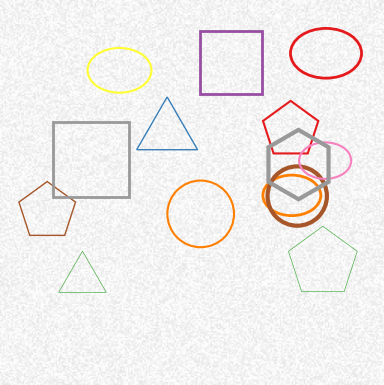[{"shape": "oval", "thickness": 2, "radius": 0.46, "center": [0.847, 0.862]}, {"shape": "pentagon", "thickness": 1.5, "radius": 0.38, "center": [0.755, 0.663]}, {"shape": "triangle", "thickness": 1, "radius": 0.46, "center": [0.434, 0.657]}, {"shape": "triangle", "thickness": 0.5, "radius": 0.36, "center": [0.214, 0.276]}, {"shape": "pentagon", "thickness": 0.5, "radius": 0.47, "center": [0.839, 0.318]}, {"shape": "square", "thickness": 2, "radius": 0.4, "center": [0.601, 0.838]}, {"shape": "oval", "thickness": 2, "radius": 0.38, "center": [0.758, 0.493]}, {"shape": "circle", "thickness": 1.5, "radius": 0.43, "center": [0.521, 0.444]}, {"shape": "oval", "thickness": 1.5, "radius": 0.41, "center": [0.31, 0.817]}, {"shape": "circle", "thickness": 3, "radius": 0.39, "center": [0.772, 0.491]}, {"shape": "pentagon", "thickness": 1, "radius": 0.39, "center": [0.123, 0.451]}, {"shape": "oval", "thickness": 1.5, "radius": 0.34, "center": [0.845, 0.583]}, {"shape": "hexagon", "thickness": 3, "radius": 0.45, "center": [0.775, 0.573]}, {"shape": "square", "thickness": 2, "radius": 0.49, "center": [0.236, 0.585]}]